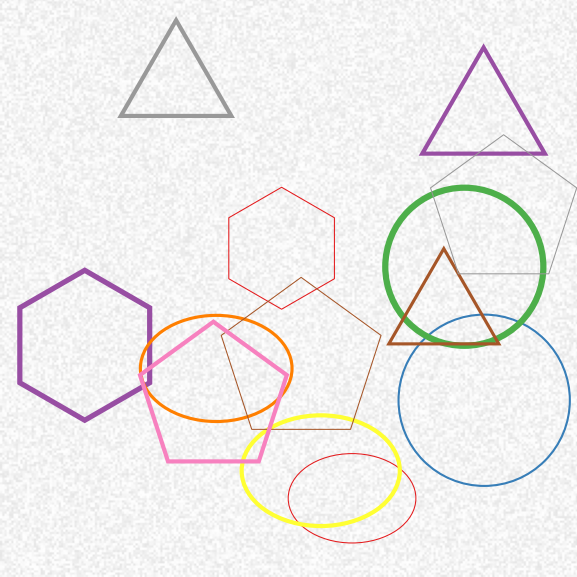[{"shape": "oval", "thickness": 0.5, "radius": 0.55, "center": [0.61, 0.136]}, {"shape": "hexagon", "thickness": 0.5, "radius": 0.53, "center": [0.488, 0.569]}, {"shape": "circle", "thickness": 1, "radius": 0.74, "center": [0.838, 0.306]}, {"shape": "circle", "thickness": 3, "radius": 0.68, "center": [0.804, 0.537]}, {"shape": "triangle", "thickness": 2, "radius": 0.61, "center": [0.837, 0.794]}, {"shape": "hexagon", "thickness": 2.5, "radius": 0.65, "center": [0.147, 0.401]}, {"shape": "oval", "thickness": 1.5, "radius": 0.66, "center": [0.374, 0.361]}, {"shape": "oval", "thickness": 2, "radius": 0.68, "center": [0.555, 0.184]}, {"shape": "pentagon", "thickness": 0.5, "radius": 0.73, "center": [0.521, 0.373]}, {"shape": "triangle", "thickness": 1.5, "radius": 0.55, "center": [0.769, 0.459]}, {"shape": "pentagon", "thickness": 2, "radius": 0.67, "center": [0.37, 0.308]}, {"shape": "pentagon", "thickness": 0.5, "radius": 0.67, "center": [0.872, 0.633]}, {"shape": "triangle", "thickness": 2, "radius": 0.55, "center": [0.305, 0.854]}]